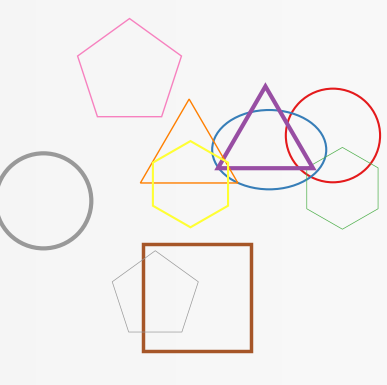[{"shape": "circle", "thickness": 1.5, "radius": 0.61, "center": [0.859, 0.648]}, {"shape": "oval", "thickness": 1.5, "radius": 0.74, "center": [0.695, 0.611]}, {"shape": "hexagon", "thickness": 0.5, "radius": 0.53, "center": [0.884, 0.511]}, {"shape": "triangle", "thickness": 3, "radius": 0.71, "center": [0.685, 0.634]}, {"shape": "triangle", "thickness": 1, "radius": 0.73, "center": [0.488, 0.597]}, {"shape": "hexagon", "thickness": 1.5, "radius": 0.56, "center": [0.492, 0.522]}, {"shape": "square", "thickness": 2.5, "radius": 0.7, "center": [0.508, 0.228]}, {"shape": "pentagon", "thickness": 1, "radius": 0.7, "center": [0.334, 0.811]}, {"shape": "circle", "thickness": 3, "radius": 0.62, "center": [0.112, 0.478]}, {"shape": "pentagon", "thickness": 0.5, "radius": 0.58, "center": [0.401, 0.232]}]